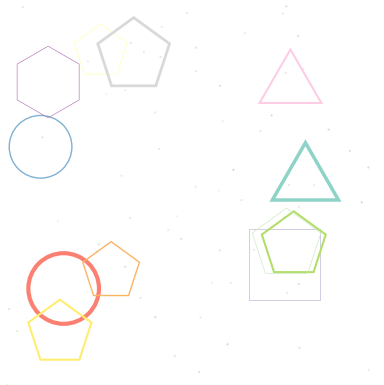[{"shape": "triangle", "thickness": 2.5, "radius": 0.5, "center": [0.793, 0.53]}, {"shape": "pentagon", "thickness": 0.5, "radius": 0.36, "center": [0.262, 0.866]}, {"shape": "square", "thickness": 0.5, "radius": 0.46, "center": [0.739, 0.313]}, {"shape": "circle", "thickness": 3, "radius": 0.46, "center": [0.165, 0.251]}, {"shape": "circle", "thickness": 1, "radius": 0.41, "center": [0.105, 0.619]}, {"shape": "pentagon", "thickness": 1, "radius": 0.39, "center": [0.289, 0.295]}, {"shape": "pentagon", "thickness": 1.5, "radius": 0.44, "center": [0.763, 0.364]}, {"shape": "triangle", "thickness": 1.5, "radius": 0.46, "center": [0.754, 0.779]}, {"shape": "pentagon", "thickness": 2, "radius": 0.49, "center": [0.347, 0.856]}, {"shape": "hexagon", "thickness": 0.5, "radius": 0.47, "center": [0.125, 0.787]}, {"shape": "pentagon", "thickness": 0.5, "radius": 0.47, "center": [0.744, 0.366]}, {"shape": "pentagon", "thickness": 1.5, "radius": 0.43, "center": [0.156, 0.136]}]